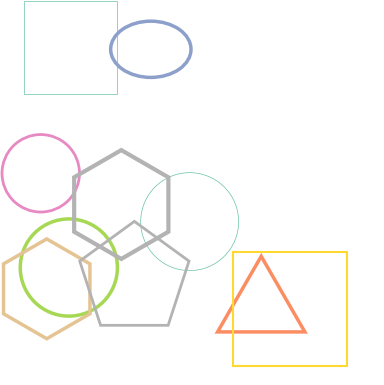[{"shape": "circle", "thickness": 0.5, "radius": 0.64, "center": [0.493, 0.424]}, {"shape": "square", "thickness": 0.5, "radius": 0.61, "center": [0.182, 0.877]}, {"shape": "triangle", "thickness": 2.5, "radius": 0.65, "center": [0.678, 0.203]}, {"shape": "oval", "thickness": 2.5, "radius": 0.52, "center": [0.392, 0.872]}, {"shape": "circle", "thickness": 2, "radius": 0.5, "center": [0.106, 0.55]}, {"shape": "circle", "thickness": 2.5, "radius": 0.63, "center": [0.179, 0.305]}, {"shape": "square", "thickness": 1.5, "radius": 0.74, "center": [0.753, 0.198]}, {"shape": "hexagon", "thickness": 2.5, "radius": 0.65, "center": [0.121, 0.25]}, {"shape": "pentagon", "thickness": 2, "radius": 0.75, "center": [0.349, 0.276]}, {"shape": "hexagon", "thickness": 3, "radius": 0.71, "center": [0.315, 0.469]}]